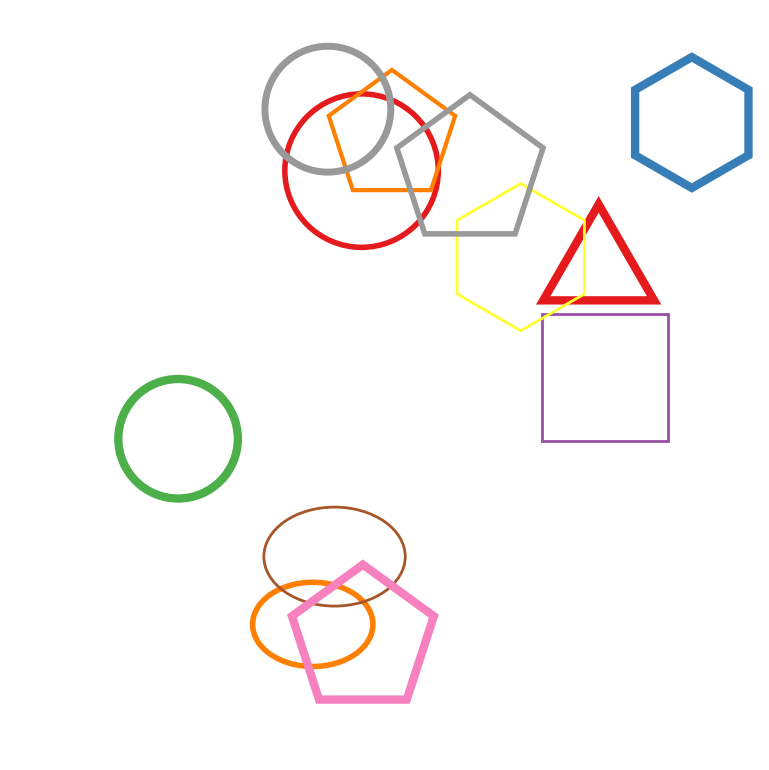[{"shape": "triangle", "thickness": 3, "radius": 0.42, "center": [0.777, 0.651]}, {"shape": "circle", "thickness": 2, "radius": 0.5, "center": [0.47, 0.778]}, {"shape": "hexagon", "thickness": 3, "radius": 0.42, "center": [0.898, 0.841]}, {"shape": "circle", "thickness": 3, "radius": 0.39, "center": [0.231, 0.43]}, {"shape": "square", "thickness": 1, "radius": 0.41, "center": [0.786, 0.51]}, {"shape": "pentagon", "thickness": 1.5, "radius": 0.43, "center": [0.509, 0.823]}, {"shape": "oval", "thickness": 2, "radius": 0.39, "center": [0.406, 0.189]}, {"shape": "hexagon", "thickness": 1, "radius": 0.48, "center": [0.676, 0.666]}, {"shape": "oval", "thickness": 1, "radius": 0.46, "center": [0.434, 0.277]}, {"shape": "pentagon", "thickness": 3, "radius": 0.48, "center": [0.471, 0.17]}, {"shape": "circle", "thickness": 2.5, "radius": 0.41, "center": [0.426, 0.858]}, {"shape": "pentagon", "thickness": 2, "radius": 0.5, "center": [0.61, 0.777]}]